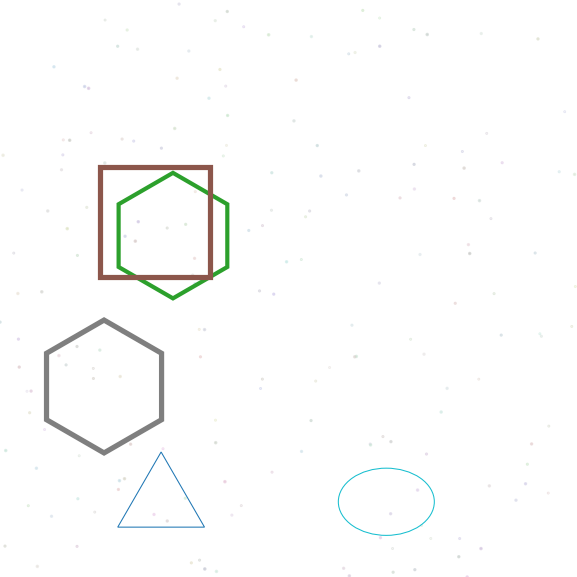[{"shape": "triangle", "thickness": 0.5, "radius": 0.43, "center": [0.279, 0.13]}, {"shape": "hexagon", "thickness": 2, "radius": 0.54, "center": [0.3, 0.591]}, {"shape": "square", "thickness": 2.5, "radius": 0.48, "center": [0.269, 0.615]}, {"shape": "hexagon", "thickness": 2.5, "radius": 0.58, "center": [0.18, 0.33]}, {"shape": "oval", "thickness": 0.5, "radius": 0.42, "center": [0.669, 0.13]}]